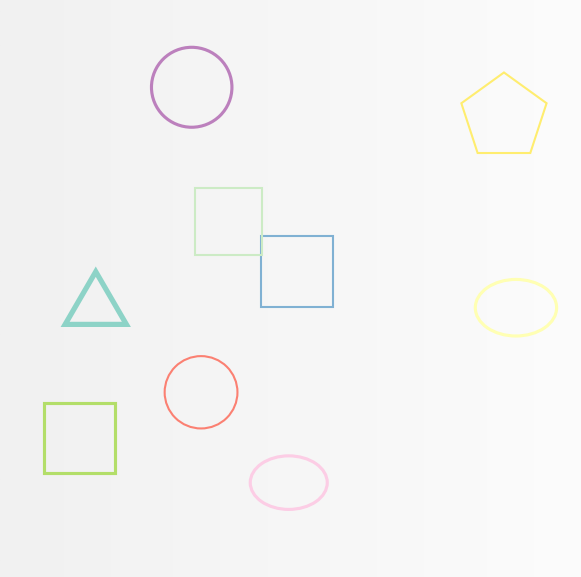[{"shape": "triangle", "thickness": 2.5, "radius": 0.3, "center": [0.165, 0.468]}, {"shape": "oval", "thickness": 1.5, "radius": 0.35, "center": [0.888, 0.466]}, {"shape": "circle", "thickness": 1, "radius": 0.31, "center": [0.346, 0.32]}, {"shape": "square", "thickness": 1, "radius": 0.31, "center": [0.511, 0.529]}, {"shape": "square", "thickness": 1.5, "radius": 0.31, "center": [0.137, 0.24]}, {"shape": "oval", "thickness": 1.5, "radius": 0.33, "center": [0.497, 0.163]}, {"shape": "circle", "thickness": 1.5, "radius": 0.35, "center": [0.33, 0.848]}, {"shape": "square", "thickness": 1, "radius": 0.29, "center": [0.393, 0.615]}, {"shape": "pentagon", "thickness": 1, "radius": 0.39, "center": [0.867, 0.797]}]